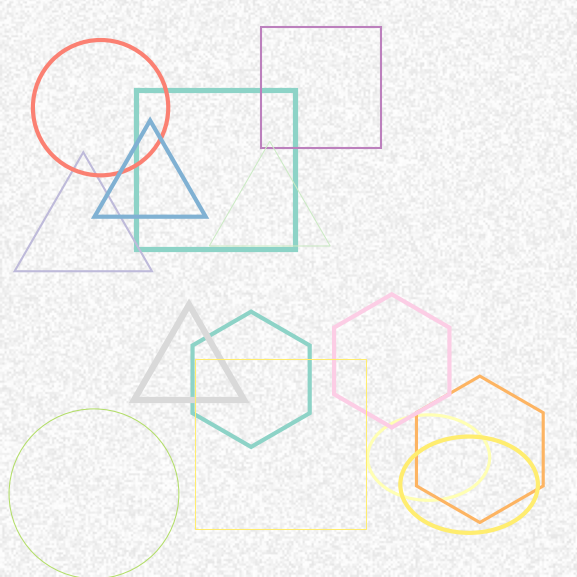[{"shape": "square", "thickness": 2.5, "radius": 0.69, "center": [0.373, 0.705]}, {"shape": "hexagon", "thickness": 2, "radius": 0.59, "center": [0.435, 0.342]}, {"shape": "oval", "thickness": 1.5, "radius": 0.53, "center": [0.742, 0.207]}, {"shape": "triangle", "thickness": 1, "radius": 0.69, "center": [0.144, 0.598]}, {"shape": "circle", "thickness": 2, "radius": 0.59, "center": [0.174, 0.813]}, {"shape": "triangle", "thickness": 2, "radius": 0.56, "center": [0.26, 0.679]}, {"shape": "hexagon", "thickness": 1.5, "radius": 0.63, "center": [0.831, 0.221]}, {"shape": "circle", "thickness": 0.5, "radius": 0.74, "center": [0.163, 0.144]}, {"shape": "hexagon", "thickness": 2, "radius": 0.58, "center": [0.678, 0.374]}, {"shape": "triangle", "thickness": 3, "radius": 0.55, "center": [0.327, 0.362]}, {"shape": "square", "thickness": 1, "radius": 0.52, "center": [0.555, 0.847]}, {"shape": "triangle", "thickness": 0.5, "radius": 0.6, "center": [0.467, 0.634]}, {"shape": "square", "thickness": 0.5, "radius": 0.74, "center": [0.486, 0.231]}, {"shape": "oval", "thickness": 2, "radius": 0.6, "center": [0.812, 0.16]}]